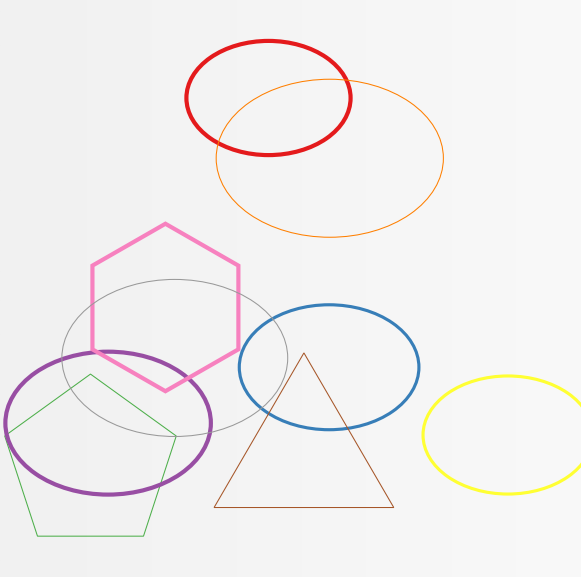[{"shape": "oval", "thickness": 2, "radius": 0.71, "center": [0.462, 0.829]}, {"shape": "oval", "thickness": 1.5, "radius": 0.77, "center": [0.566, 0.363]}, {"shape": "pentagon", "thickness": 0.5, "radius": 0.78, "center": [0.156, 0.196]}, {"shape": "oval", "thickness": 2, "radius": 0.88, "center": [0.186, 0.266]}, {"shape": "oval", "thickness": 0.5, "radius": 0.98, "center": [0.567, 0.725]}, {"shape": "oval", "thickness": 1.5, "radius": 0.73, "center": [0.874, 0.246]}, {"shape": "triangle", "thickness": 0.5, "radius": 0.89, "center": [0.523, 0.21]}, {"shape": "hexagon", "thickness": 2, "radius": 0.72, "center": [0.285, 0.467]}, {"shape": "oval", "thickness": 0.5, "radius": 0.97, "center": [0.301, 0.379]}]